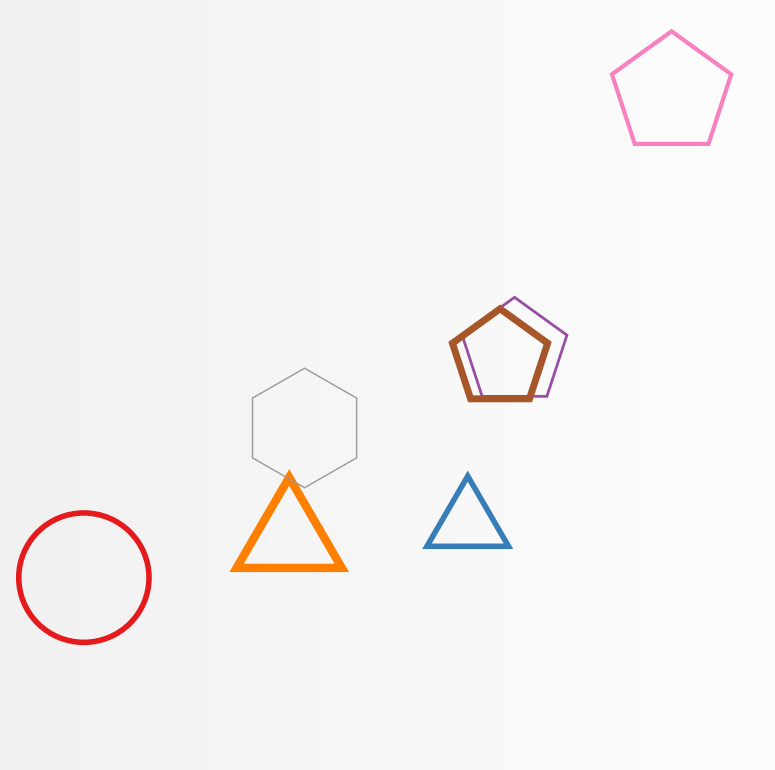[{"shape": "circle", "thickness": 2, "radius": 0.42, "center": [0.108, 0.25]}, {"shape": "triangle", "thickness": 2, "radius": 0.3, "center": [0.604, 0.321]}, {"shape": "pentagon", "thickness": 1, "radius": 0.36, "center": [0.664, 0.543]}, {"shape": "triangle", "thickness": 3, "radius": 0.39, "center": [0.373, 0.302]}, {"shape": "pentagon", "thickness": 2.5, "radius": 0.32, "center": [0.645, 0.534]}, {"shape": "pentagon", "thickness": 1.5, "radius": 0.4, "center": [0.867, 0.879]}, {"shape": "hexagon", "thickness": 0.5, "radius": 0.39, "center": [0.393, 0.444]}]